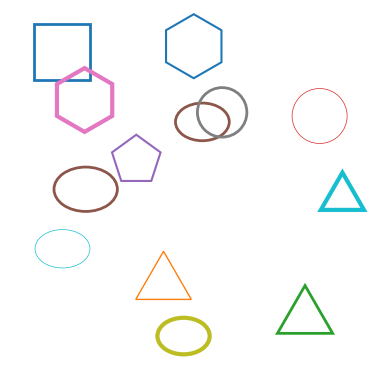[{"shape": "hexagon", "thickness": 1.5, "radius": 0.42, "center": [0.503, 0.88]}, {"shape": "square", "thickness": 2, "radius": 0.36, "center": [0.162, 0.864]}, {"shape": "triangle", "thickness": 1, "radius": 0.42, "center": [0.425, 0.264]}, {"shape": "triangle", "thickness": 2, "radius": 0.41, "center": [0.792, 0.176]}, {"shape": "circle", "thickness": 0.5, "radius": 0.36, "center": [0.83, 0.699]}, {"shape": "pentagon", "thickness": 1.5, "radius": 0.33, "center": [0.354, 0.584]}, {"shape": "oval", "thickness": 2, "radius": 0.35, "center": [0.526, 0.683]}, {"shape": "oval", "thickness": 2, "radius": 0.41, "center": [0.223, 0.508]}, {"shape": "hexagon", "thickness": 3, "radius": 0.41, "center": [0.22, 0.74]}, {"shape": "circle", "thickness": 2, "radius": 0.32, "center": [0.577, 0.708]}, {"shape": "oval", "thickness": 3, "radius": 0.34, "center": [0.477, 0.127]}, {"shape": "triangle", "thickness": 3, "radius": 0.32, "center": [0.889, 0.487]}, {"shape": "oval", "thickness": 0.5, "radius": 0.36, "center": [0.162, 0.354]}]